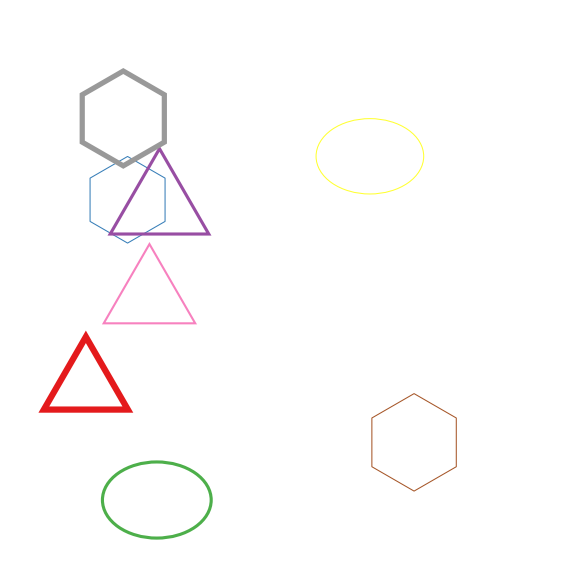[{"shape": "triangle", "thickness": 3, "radius": 0.42, "center": [0.149, 0.332]}, {"shape": "hexagon", "thickness": 0.5, "radius": 0.37, "center": [0.221, 0.653]}, {"shape": "oval", "thickness": 1.5, "radius": 0.47, "center": [0.272, 0.133]}, {"shape": "triangle", "thickness": 1.5, "radius": 0.49, "center": [0.276, 0.643]}, {"shape": "oval", "thickness": 0.5, "radius": 0.47, "center": [0.64, 0.728]}, {"shape": "hexagon", "thickness": 0.5, "radius": 0.42, "center": [0.717, 0.233]}, {"shape": "triangle", "thickness": 1, "radius": 0.46, "center": [0.259, 0.485]}, {"shape": "hexagon", "thickness": 2.5, "radius": 0.41, "center": [0.213, 0.794]}]